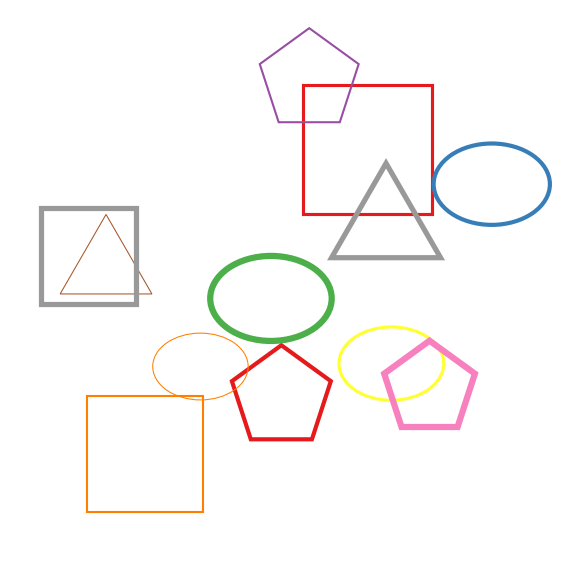[{"shape": "square", "thickness": 1.5, "radius": 0.56, "center": [0.636, 0.74]}, {"shape": "pentagon", "thickness": 2, "radius": 0.45, "center": [0.487, 0.311]}, {"shape": "oval", "thickness": 2, "radius": 0.5, "center": [0.852, 0.68]}, {"shape": "oval", "thickness": 3, "radius": 0.53, "center": [0.469, 0.482]}, {"shape": "pentagon", "thickness": 1, "radius": 0.45, "center": [0.535, 0.86]}, {"shape": "square", "thickness": 1, "radius": 0.5, "center": [0.25, 0.214]}, {"shape": "oval", "thickness": 0.5, "radius": 0.41, "center": [0.347, 0.364]}, {"shape": "oval", "thickness": 1.5, "radius": 0.45, "center": [0.678, 0.369]}, {"shape": "triangle", "thickness": 0.5, "radius": 0.46, "center": [0.184, 0.536]}, {"shape": "pentagon", "thickness": 3, "radius": 0.41, "center": [0.744, 0.327]}, {"shape": "square", "thickness": 2.5, "radius": 0.41, "center": [0.153, 0.556]}, {"shape": "triangle", "thickness": 2.5, "radius": 0.54, "center": [0.668, 0.607]}]